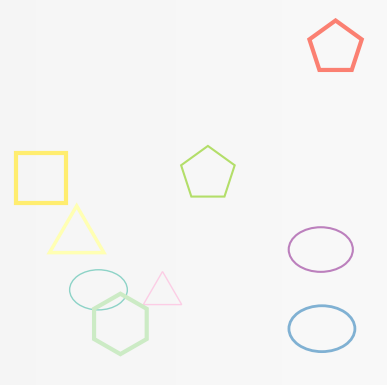[{"shape": "oval", "thickness": 1, "radius": 0.37, "center": [0.254, 0.247]}, {"shape": "triangle", "thickness": 2.5, "radius": 0.41, "center": [0.198, 0.384]}, {"shape": "pentagon", "thickness": 3, "radius": 0.36, "center": [0.866, 0.876]}, {"shape": "oval", "thickness": 2, "radius": 0.43, "center": [0.831, 0.146]}, {"shape": "pentagon", "thickness": 1.5, "radius": 0.36, "center": [0.537, 0.548]}, {"shape": "triangle", "thickness": 1, "radius": 0.29, "center": [0.419, 0.237]}, {"shape": "oval", "thickness": 1.5, "radius": 0.41, "center": [0.828, 0.352]}, {"shape": "hexagon", "thickness": 3, "radius": 0.39, "center": [0.311, 0.159]}, {"shape": "square", "thickness": 3, "radius": 0.33, "center": [0.106, 0.538]}]